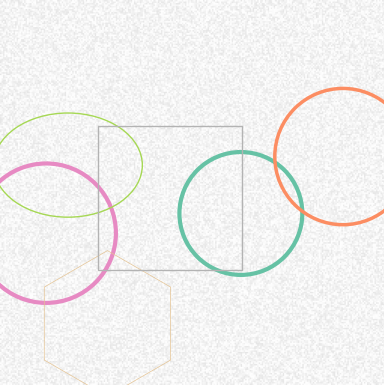[{"shape": "circle", "thickness": 3, "radius": 0.8, "center": [0.626, 0.446]}, {"shape": "circle", "thickness": 2.5, "radius": 0.88, "center": [0.891, 0.593]}, {"shape": "circle", "thickness": 3, "radius": 0.91, "center": [0.12, 0.394]}, {"shape": "oval", "thickness": 1, "radius": 0.97, "center": [0.176, 0.571]}, {"shape": "hexagon", "thickness": 0.5, "radius": 0.95, "center": [0.279, 0.16]}, {"shape": "square", "thickness": 1, "radius": 0.94, "center": [0.442, 0.485]}]